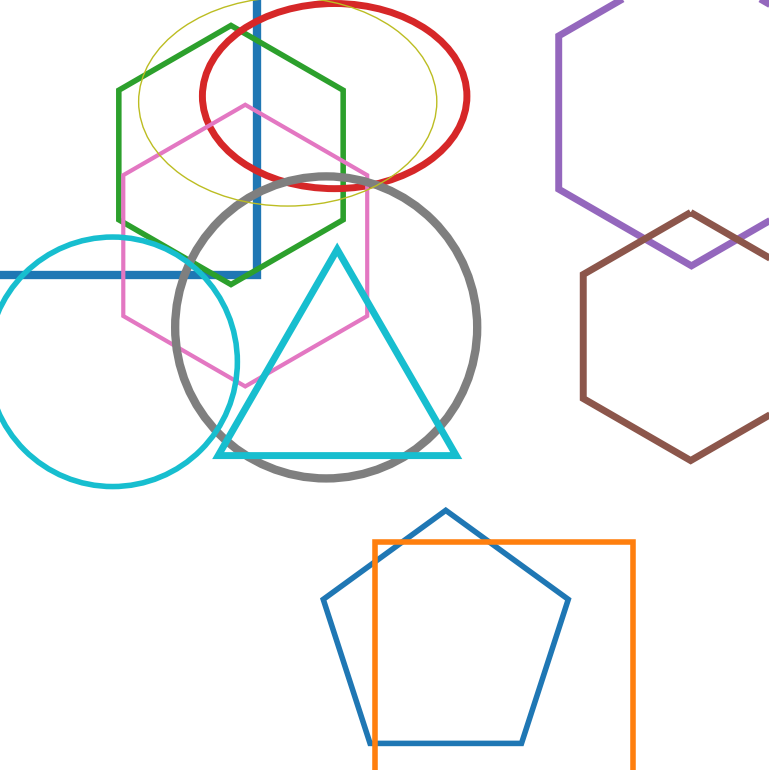[{"shape": "pentagon", "thickness": 2, "radius": 0.84, "center": [0.579, 0.17]}, {"shape": "square", "thickness": 3, "radius": 0.9, "center": [0.155, 0.822]}, {"shape": "square", "thickness": 2, "radius": 0.84, "center": [0.655, 0.129]}, {"shape": "hexagon", "thickness": 2, "radius": 0.84, "center": [0.3, 0.799]}, {"shape": "oval", "thickness": 2.5, "radius": 0.86, "center": [0.435, 0.875]}, {"shape": "hexagon", "thickness": 2.5, "radius": 1.0, "center": [0.898, 0.854]}, {"shape": "hexagon", "thickness": 2.5, "radius": 0.81, "center": [0.897, 0.563]}, {"shape": "hexagon", "thickness": 1.5, "radius": 0.91, "center": [0.319, 0.681]}, {"shape": "circle", "thickness": 3, "radius": 0.98, "center": [0.424, 0.575]}, {"shape": "oval", "thickness": 0.5, "radius": 0.97, "center": [0.374, 0.868]}, {"shape": "triangle", "thickness": 2.5, "radius": 0.89, "center": [0.438, 0.498]}, {"shape": "circle", "thickness": 2, "radius": 0.81, "center": [0.146, 0.53]}]